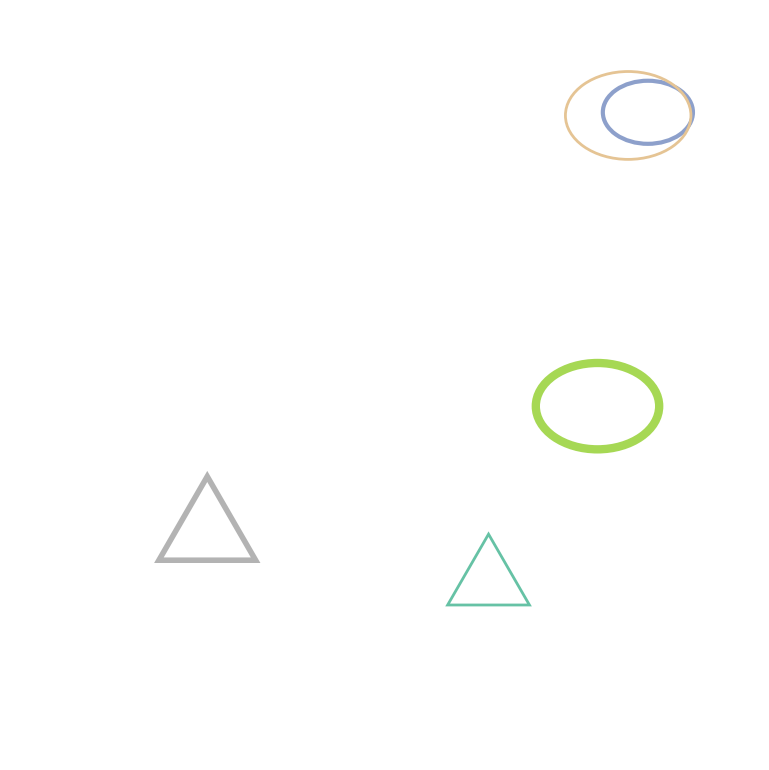[{"shape": "triangle", "thickness": 1, "radius": 0.31, "center": [0.634, 0.245]}, {"shape": "oval", "thickness": 1.5, "radius": 0.29, "center": [0.841, 0.854]}, {"shape": "oval", "thickness": 3, "radius": 0.4, "center": [0.776, 0.473]}, {"shape": "oval", "thickness": 1, "radius": 0.41, "center": [0.816, 0.85]}, {"shape": "triangle", "thickness": 2, "radius": 0.36, "center": [0.269, 0.309]}]